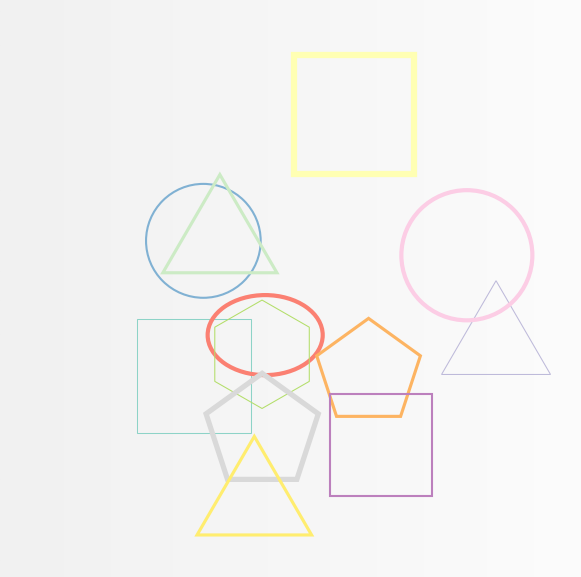[{"shape": "square", "thickness": 0.5, "radius": 0.49, "center": [0.333, 0.348]}, {"shape": "square", "thickness": 3, "radius": 0.52, "center": [0.609, 0.801]}, {"shape": "triangle", "thickness": 0.5, "radius": 0.54, "center": [0.853, 0.405]}, {"shape": "oval", "thickness": 2, "radius": 0.49, "center": [0.456, 0.419]}, {"shape": "circle", "thickness": 1, "radius": 0.49, "center": [0.35, 0.582]}, {"shape": "pentagon", "thickness": 1.5, "radius": 0.47, "center": [0.634, 0.354]}, {"shape": "hexagon", "thickness": 0.5, "radius": 0.47, "center": [0.451, 0.386]}, {"shape": "circle", "thickness": 2, "radius": 0.56, "center": [0.803, 0.557]}, {"shape": "pentagon", "thickness": 2.5, "radius": 0.51, "center": [0.451, 0.251]}, {"shape": "square", "thickness": 1, "radius": 0.44, "center": [0.655, 0.229]}, {"shape": "triangle", "thickness": 1.5, "radius": 0.57, "center": [0.378, 0.583]}, {"shape": "triangle", "thickness": 1.5, "radius": 0.57, "center": [0.438, 0.13]}]